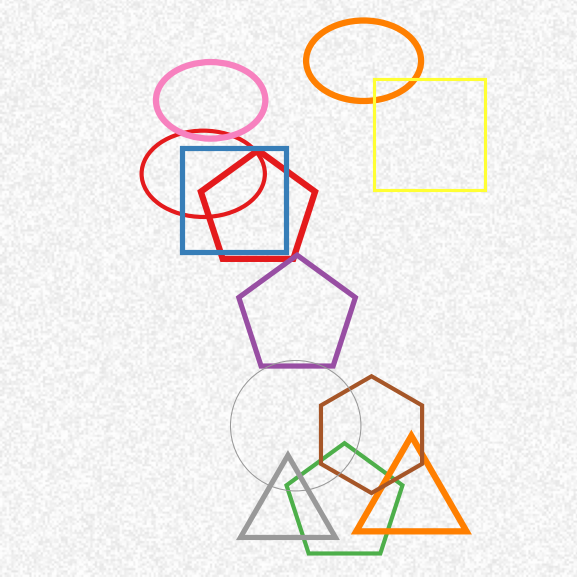[{"shape": "pentagon", "thickness": 3, "radius": 0.52, "center": [0.447, 0.635]}, {"shape": "oval", "thickness": 2, "radius": 0.53, "center": [0.352, 0.698]}, {"shape": "square", "thickness": 2.5, "radius": 0.45, "center": [0.406, 0.653]}, {"shape": "pentagon", "thickness": 2, "radius": 0.53, "center": [0.597, 0.126]}, {"shape": "pentagon", "thickness": 2.5, "radius": 0.53, "center": [0.514, 0.451]}, {"shape": "triangle", "thickness": 3, "radius": 0.55, "center": [0.712, 0.134]}, {"shape": "oval", "thickness": 3, "radius": 0.5, "center": [0.63, 0.894]}, {"shape": "square", "thickness": 1.5, "radius": 0.48, "center": [0.743, 0.766]}, {"shape": "hexagon", "thickness": 2, "radius": 0.51, "center": [0.643, 0.247]}, {"shape": "oval", "thickness": 3, "radius": 0.47, "center": [0.365, 0.825]}, {"shape": "circle", "thickness": 0.5, "radius": 0.56, "center": [0.512, 0.262]}, {"shape": "triangle", "thickness": 2.5, "radius": 0.47, "center": [0.499, 0.116]}]